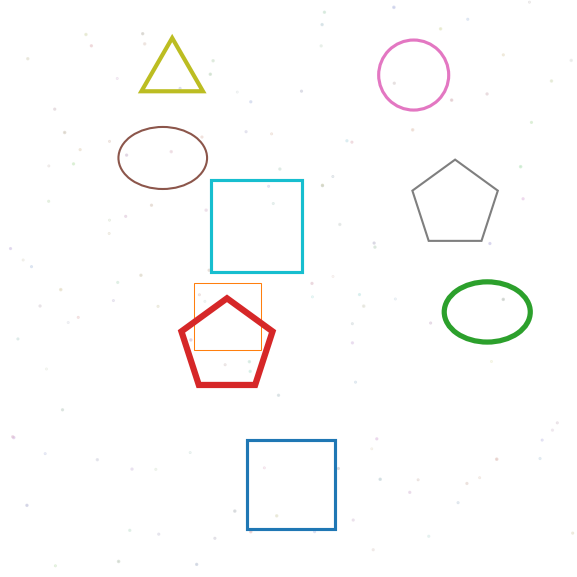[{"shape": "square", "thickness": 1.5, "radius": 0.38, "center": [0.504, 0.16]}, {"shape": "square", "thickness": 0.5, "radius": 0.29, "center": [0.394, 0.451]}, {"shape": "oval", "thickness": 2.5, "radius": 0.37, "center": [0.844, 0.459]}, {"shape": "pentagon", "thickness": 3, "radius": 0.41, "center": [0.393, 0.4]}, {"shape": "oval", "thickness": 1, "radius": 0.38, "center": [0.282, 0.726]}, {"shape": "circle", "thickness": 1.5, "radius": 0.3, "center": [0.716, 0.869]}, {"shape": "pentagon", "thickness": 1, "radius": 0.39, "center": [0.788, 0.645]}, {"shape": "triangle", "thickness": 2, "radius": 0.31, "center": [0.298, 0.872]}, {"shape": "square", "thickness": 1.5, "radius": 0.4, "center": [0.444, 0.608]}]